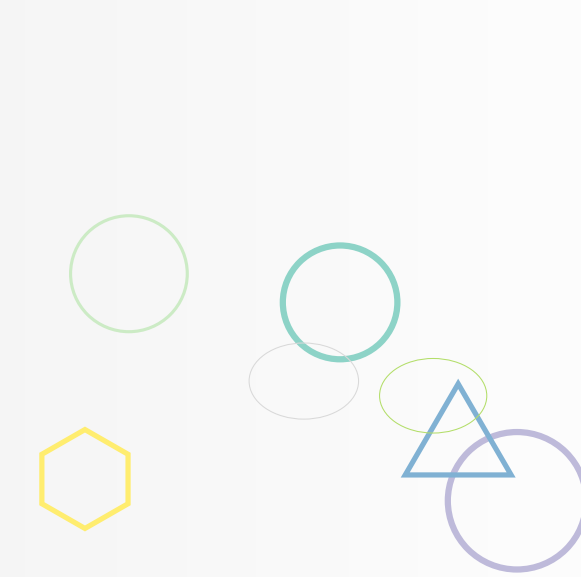[{"shape": "circle", "thickness": 3, "radius": 0.49, "center": [0.585, 0.476]}, {"shape": "circle", "thickness": 3, "radius": 0.6, "center": [0.889, 0.132]}, {"shape": "triangle", "thickness": 2.5, "radius": 0.53, "center": [0.788, 0.229]}, {"shape": "oval", "thickness": 0.5, "radius": 0.46, "center": [0.745, 0.314]}, {"shape": "oval", "thickness": 0.5, "radius": 0.47, "center": [0.523, 0.339]}, {"shape": "circle", "thickness": 1.5, "radius": 0.5, "center": [0.222, 0.525]}, {"shape": "hexagon", "thickness": 2.5, "radius": 0.43, "center": [0.146, 0.17]}]